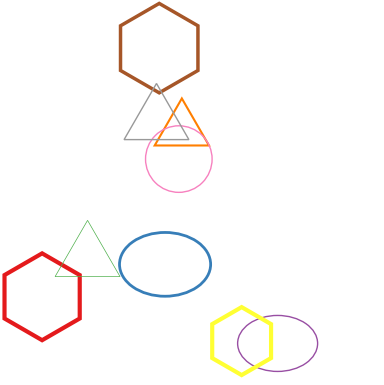[{"shape": "hexagon", "thickness": 3, "radius": 0.56, "center": [0.109, 0.229]}, {"shape": "oval", "thickness": 2, "radius": 0.59, "center": [0.429, 0.313]}, {"shape": "triangle", "thickness": 0.5, "radius": 0.49, "center": [0.227, 0.33]}, {"shape": "oval", "thickness": 1, "radius": 0.52, "center": [0.721, 0.108]}, {"shape": "triangle", "thickness": 1.5, "radius": 0.41, "center": [0.472, 0.663]}, {"shape": "hexagon", "thickness": 3, "radius": 0.44, "center": [0.628, 0.114]}, {"shape": "hexagon", "thickness": 2.5, "radius": 0.58, "center": [0.414, 0.875]}, {"shape": "circle", "thickness": 1, "radius": 0.43, "center": [0.464, 0.587]}, {"shape": "triangle", "thickness": 1, "radius": 0.49, "center": [0.406, 0.686]}]